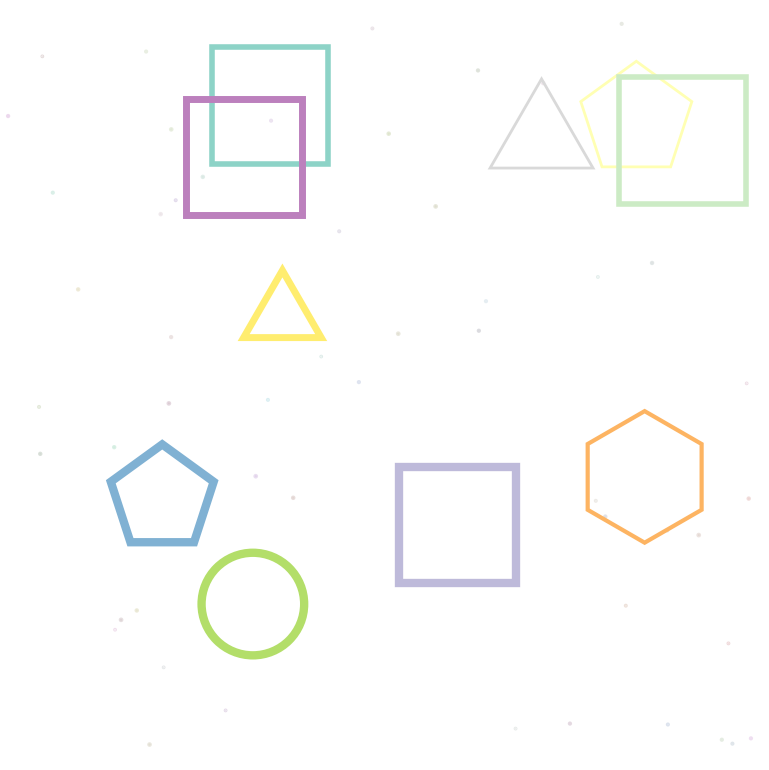[{"shape": "square", "thickness": 2, "radius": 0.38, "center": [0.35, 0.863]}, {"shape": "pentagon", "thickness": 1, "radius": 0.38, "center": [0.826, 0.845]}, {"shape": "square", "thickness": 3, "radius": 0.38, "center": [0.594, 0.318]}, {"shape": "pentagon", "thickness": 3, "radius": 0.35, "center": [0.211, 0.353]}, {"shape": "hexagon", "thickness": 1.5, "radius": 0.43, "center": [0.837, 0.381]}, {"shape": "circle", "thickness": 3, "radius": 0.33, "center": [0.328, 0.216]}, {"shape": "triangle", "thickness": 1, "radius": 0.39, "center": [0.703, 0.82]}, {"shape": "square", "thickness": 2.5, "radius": 0.38, "center": [0.317, 0.796]}, {"shape": "square", "thickness": 2, "radius": 0.41, "center": [0.886, 0.818]}, {"shape": "triangle", "thickness": 2.5, "radius": 0.29, "center": [0.367, 0.591]}]